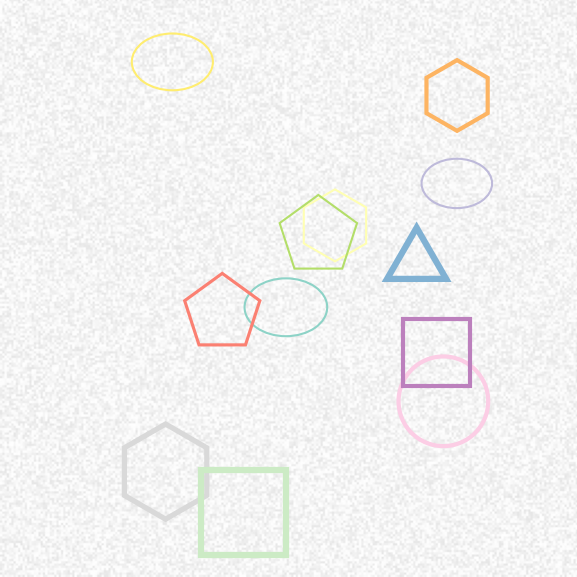[{"shape": "oval", "thickness": 1, "radius": 0.36, "center": [0.495, 0.467]}, {"shape": "hexagon", "thickness": 1, "radius": 0.31, "center": [0.58, 0.609]}, {"shape": "oval", "thickness": 1, "radius": 0.31, "center": [0.791, 0.681]}, {"shape": "pentagon", "thickness": 1.5, "radius": 0.34, "center": [0.385, 0.457]}, {"shape": "triangle", "thickness": 3, "radius": 0.3, "center": [0.721, 0.546]}, {"shape": "hexagon", "thickness": 2, "radius": 0.31, "center": [0.791, 0.834]}, {"shape": "pentagon", "thickness": 1, "radius": 0.35, "center": [0.551, 0.591]}, {"shape": "circle", "thickness": 2, "radius": 0.39, "center": [0.768, 0.304]}, {"shape": "hexagon", "thickness": 2.5, "radius": 0.41, "center": [0.287, 0.183]}, {"shape": "square", "thickness": 2, "radius": 0.29, "center": [0.756, 0.389]}, {"shape": "square", "thickness": 3, "radius": 0.37, "center": [0.422, 0.112]}, {"shape": "oval", "thickness": 1, "radius": 0.35, "center": [0.298, 0.892]}]